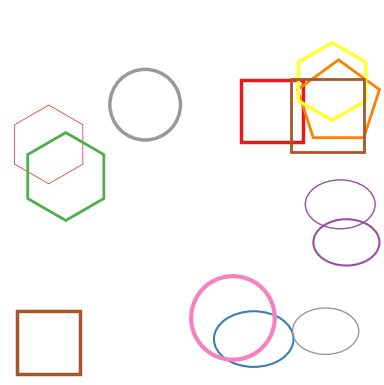[{"shape": "square", "thickness": 2.5, "radius": 0.4, "center": [0.707, 0.712]}, {"shape": "hexagon", "thickness": 0.5, "radius": 0.51, "center": [0.127, 0.625]}, {"shape": "oval", "thickness": 1.5, "radius": 0.52, "center": [0.659, 0.119]}, {"shape": "hexagon", "thickness": 2, "radius": 0.57, "center": [0.171, 0.541]}, {"shape": "oval", "thickness": 1.5, "radius": 0.43, "center": [0.9, 0.37]}, {"shape": "oval", "thickness": 1, "radius": 0.45, "center": [0.884, 0.469]}, {"shape": "pentagon", "thickness": 2, "radius": 0.56, "center": [0.879, 0.733]}, {"shape": "hexagon", "thickness": 2.5, "radius": 0.5, "center": [0.862, 0.788]}, {"shape": "square", "thickness": 2.5, "radius": 0.41, "center": [0.126, 0.111]}, {"shape": "square", "thickness": 2, "radius": 0.47, "center": [0.851, 0.701]}, {"shape": "circle", "thickness": 3, "radius": 0.54, "center": [0.605, 0.174]}, {"shape": "circle", "thickness": 2.5, "radius": 0.46, "center": [0.377, 0.728]}, {"shape": "oval", "thickness": 1, "radius": 0.43, "center": [0.846, 0.14]}]